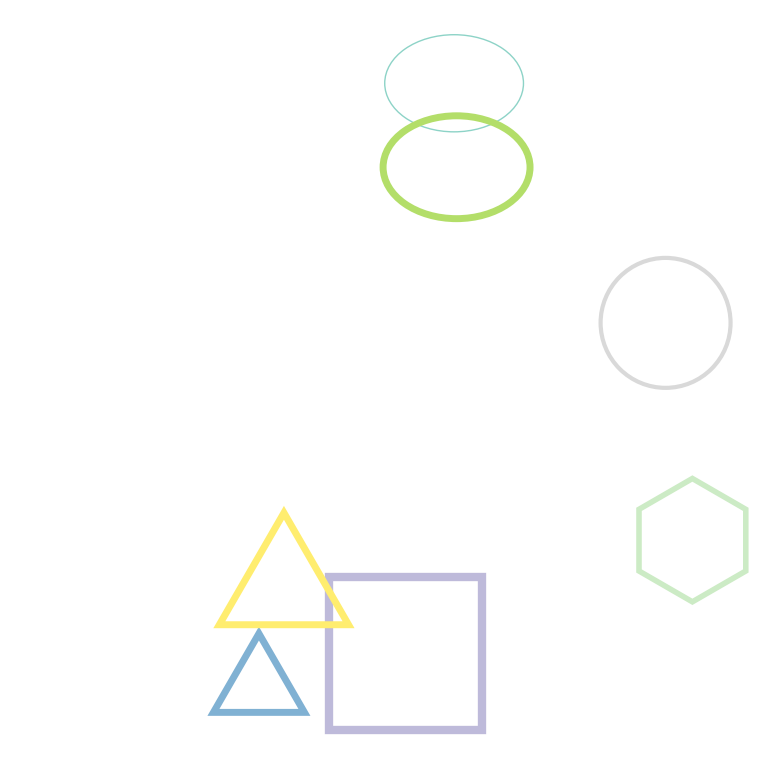[{"shape": "oval", "thickness": 0.5, "radius": 0.45, "center": [0.59, 0.892]}, {"shape": "square", "thickness": 3, "radius": 0.5, "center": [0.527, 0.151]}, {"shape": "triangle", "thickness": 2.5, "radius": 0.34, "center": [0.336, 0.109]}, {"shape": "oval", "thickness": 2.5, "radius": 0.48, "center": [0.593, 0.783]}, {"shape": "circle", "thickness": 1.5, "radius": 0.42, "center": [0.864, 0.581]}, {"shape": "hexagon", "thickness": 2, "radius": 0.4, "center": [0.899, 0.298]}, {"shape": "triangle", "thickness": 2.5, "radius": 0.48, "center": [0.369, 0.237]}]